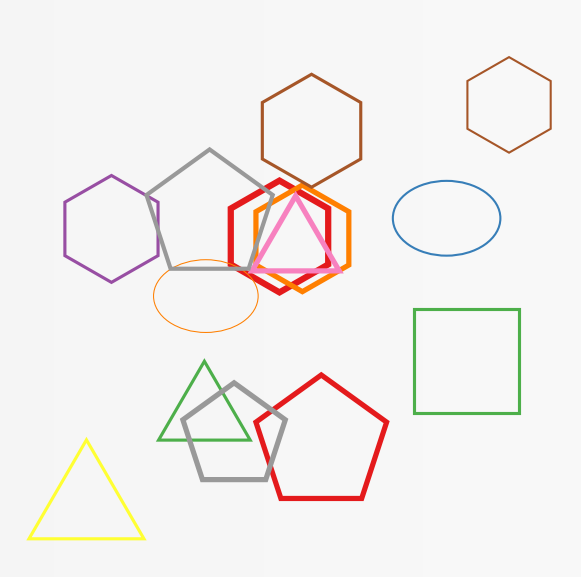[{"shape": "pentagon", "thickness": 2.5, "radius": 0.59, "center": [0.553, 0.232]}, {"shape": "hexagon", "thickness": 3, "radius": 0.48, "center": [0.481, 0.59]}, {"shape": "oval", "thickness": 1, "radius": 0.46, "center": [0.768, 0.621]}, {"shape": "triangle", "thickness": 1.5, "radius": 0.46, "center": [0.352, 0.283]}, {"shape": "square", "thickness": 1.5, "radius": 0.45, "center": [0.803, 0.374]}, {"shape": "hexagon", "thickness": 1.5, "radius": 0.46, "center": [0.192, 0.603]}, {"shape": "oval", "thickness": 0.5, "radius": 0.45, "center": [0.354, 0.486]}, {"shape": "hexagon", "thickness": 2.5, "radius": 0.46, "center": [0.52, 0.586]}, {"shape": "triangle", "thickness": 1.5, "radius": 0.57, "center": [0.149, 0.123]}, {"shape": "hexagon", "thickness": 1, "radius": 0.41, "center": [0.876, 0.817]}, {"shape": "hexagon", "thickness": 1.5, "radius": 0.49, "center": [0.536, 0.773]}, {"shape": "triangle", "thickness": 2.5, "radius": 0.43, "center": [0.509, 0.573]}, {"shape": "pentagon", "thickness": 2.5, "radius": 0.46, "center": [0.403, 0.244]}, {"shape": "pentagon", "thickness": 2, "radius": 0.57, "center": [0.361, 0.626]}]